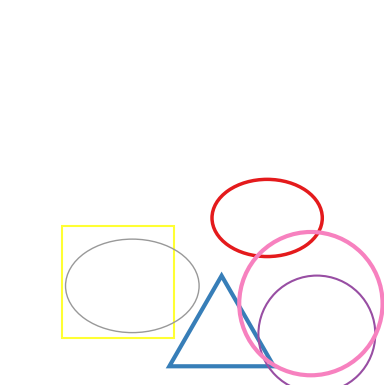[{"shape": "oval", "thickness": 2.5, "radius": 0.72, "center": [0.694, 0.434]}, {"shape": "triangle", "thickness": 3, "radius": 0.78, "center": [0.576, 0.127]}, {"shape": "circle", "thickness": 1.5, "radius": 0.76, "center": [0.823, 0.132]}, {"shape": "square", "thickness": 1.5, "radius": 0.73, "center": [0.306, 0.267]}, {"shape": "circle", "thickness": 3, "radius": 0.93, "center": [0.808, 0.211]}, {"shape": "oval", "thickness": 1, "radius": 0.87, "center": [0.344, 0.257]}]